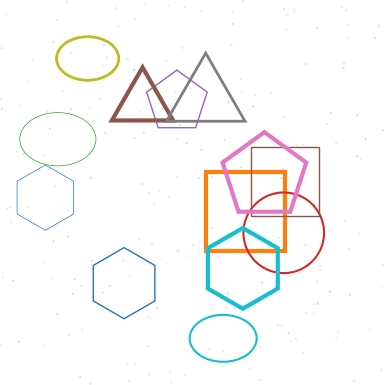[{"shape": "hexagon", "thickness": 0.5, "radius": 0.42, "center": [0.118, 0.487]}, {"shape": "hexagon", "thickness": 1, "radius": 0.46, "center": [0.322, 0.264]}, {"shape": "square", "thickness": 3, "radius": 0.51, "center": [0.637, 0.451]}, {"shape": "oval", "thickness": 0.5, "radius": 0.49, "center": [0.15, 0.638]}, {"shape": "circle", "thickness": 1.5, "radius": 0.52, "center": [0.737, 0.395]}, {"shape": "pentagon", "thickness": 1, "radius": 0.41, "center": [0.46, 0.735]}, {"shape": "triangle", "thickness": 3, "radius": 0.46, "center": [0.37, 0.733]}, {"shape": "square", "thickness": 1, "radius": 0.45, "center": [0.74, 0.528]}, {"shape": "pentagon", "thickness": 3, "radius": 0.57, "center": [0.687, 0.542]}, {"shape": "triangle", "thickness": 2, "radius": 0.59, "center": [0.534, 0.744]}, {"shape": "oval", "thickness": 2, "radius": 0.4, "center": [0.228, 0.848]}, {"shape": "oval", "thickness": 1.5, "radius": 0.44, "center": [0.58, 0.121]}, {"shape": "hexagon", "thickness": 3, "radius": 0.52, "center": [0.631, 0.303]}]